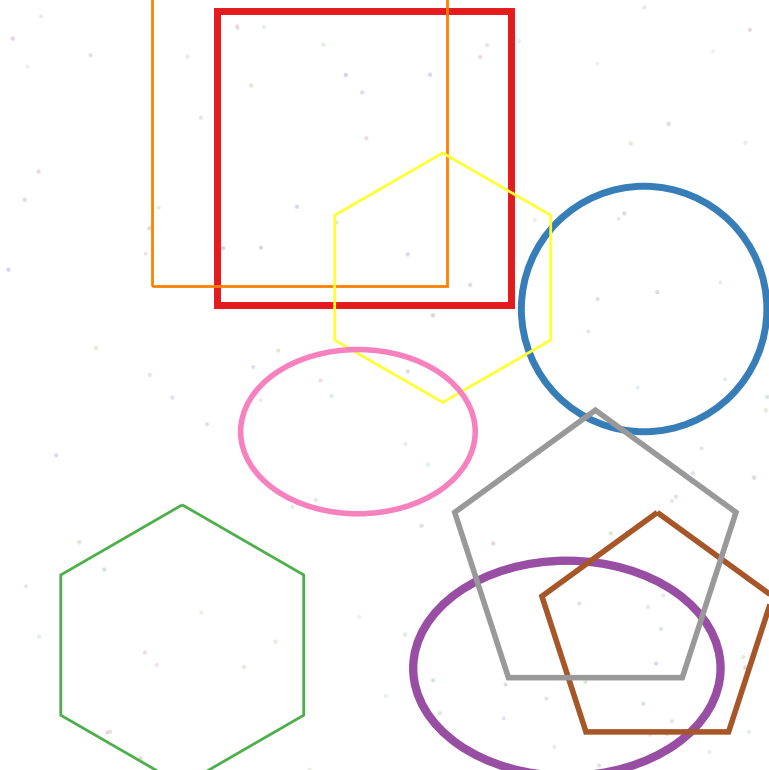[{"shape": "square", "thickness": 2.5, "radius": 0.95, "center": [0.473, 0.795]}, {"shape": "circle", "thickness": 2.5, "radius": 0.8, "center": [0.836, 0.599]}, {"shape": "hexagon", "thickness": 1, "radius": 0.91, "center": [0.237, 0.162]}, {"shape": "oval", "thickness": 3, "radius": 1.0, "center": [0.736, 0.132]}, {"shape": "square", "thickness": 1, "radius": 0.96, "center": [0.389, 0.82]}, {"shape": "hexagon", "thickness": 1, "radius": 0.81, "center": [0.575, 0.639]}, {"shape": "pentagon", "thickness": 2, "radius": 0.79, "center": [0.854, 0.177]}, {"shape": "oval", "thickness": 2, "radius": 0.76, "center": [0.465, 0.439]}, {"shape": "pentagon", "thickness": 2, "radius": 0.96, "center": [0.773, 0.275]}]